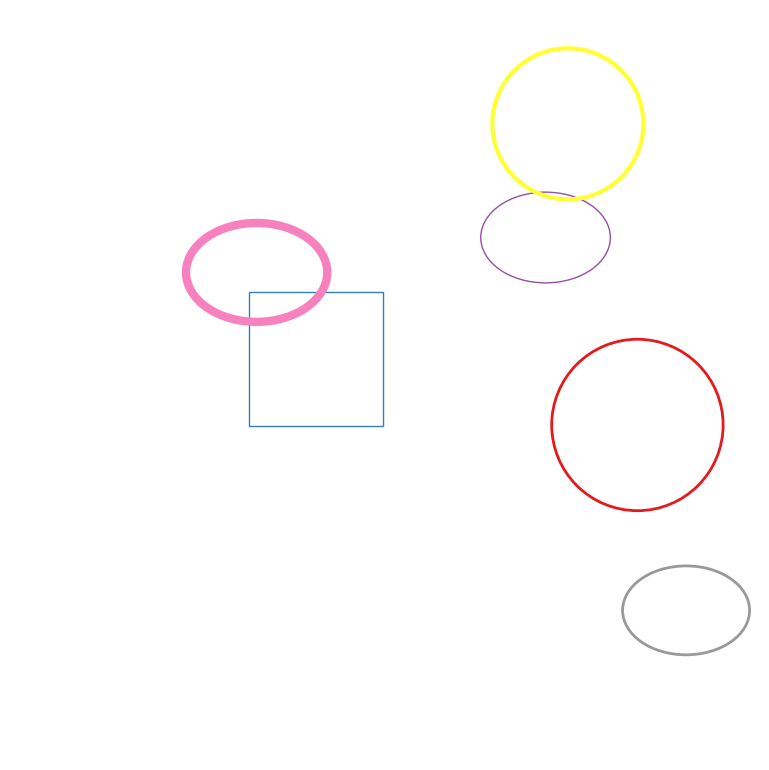[{"shape": "circle", "thickness": 1, "radius": 0.56, "center": [0.828, 0.448]}, {"shape": "square", "thickness": 0.5, "radius": 0.43, "center": [0.411, 0.534]}, {"shape": "oval", "thickness": 0.5, "radius": 0.42, "center": [0.709, 0.692]}, {"shape": "circle", "thickness": 1.5, "radius": 0.49, "center": [0.737, 0.839]}, {"shape": "oval", "thickness": 3, "radius": 0.46, "center": [0.333, 0.646]}, {"shape": "oval", "thickness": 1, "radius": 0.41, "center": [0.891, 0.207]}]